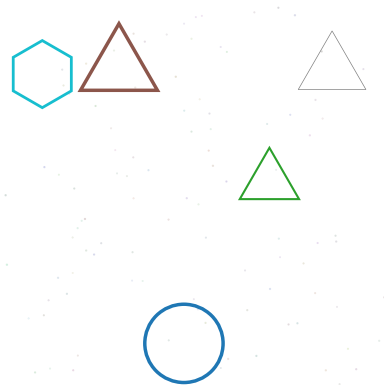[{"shape": "circle", "thickness": 2.5, "radius": 0.51, "center": [0.478, 0.108]}, {"shape": "triangle", "thickness": 1.5, "radius": 0.44, "center": [0.7, 0.527]}, {"shape": "triangle", "thickness": 2.5, "radius": 0.58, "center": [0.309, 0.823]}, {"shape": "triangle", "thickness": 0.5, "radius": 0.51, "center": [0.863, 0.818]}, {"shape": "hexagon", "thickness": 2, "radius": 0.44, "center": [0.11, 0.808]}]